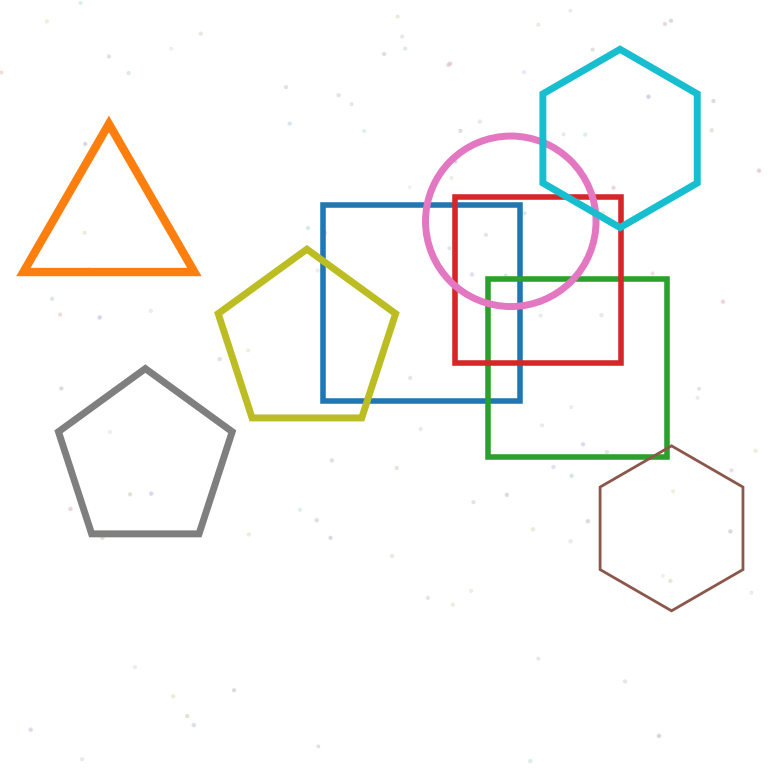[{"shape": "square", "thickness": 2, "radius": 0.64, "center": [0.547, 0.607]}, {"shape": "triangle", "thickness": 3, "radius": 0.64, "center": [0.141, 0.711]}, {"shape": "square", "thickness": 2, "radius": 0.58, "center": [0.75, 0.522]}, {"shape": "square", "thickness": 2, "radius": 0.54, "center": [0.699, 0.636]}, {"shape": "hexagon", "thickness": 1, "radius": 0.54, "center": [0.872, 0.314]}, {"shape": "circle", "thickness": 2.5, "radius": 0.55, "center": [0.663, 0.713]}, {"shape": "pentagon", "thickness": 2.5, "radius": 0.59, "center": [0.189, 0.403]}, {"shape": "pentagon", "thickness": 2.5, "radius": 0.61, "center": [0.399, 0.555]}, {"shape": "hexagon", "thickness": 2.5, "radius": 0.58, "center": [0.805, 0.82]}]